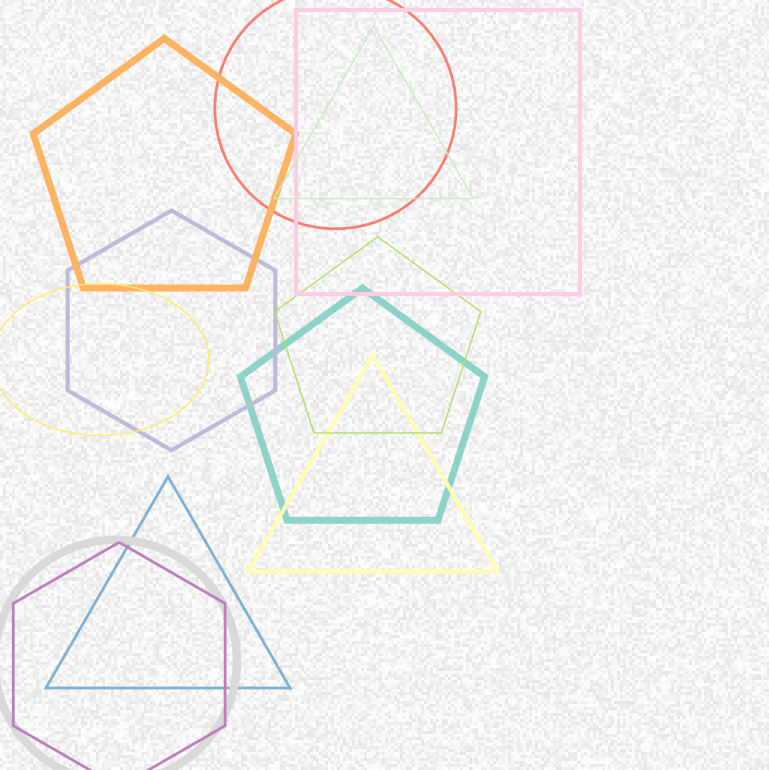[{"shape": "pentagon", "thickness": 2.5, "radius": 0.83, "center": [0.471, 0.459]}, {"shape": "triangle", "thickness": 1.5, "radius": 0.94, "center": [0.484, 0.352]}, {"shape": "hexagon", "thickness": 1.5, "radius": 0.78, "center": [0.223, 0.571]}, {"shape": "circle", "thickness": 1, "radius": 0.78, "center": [0.436, 0.86]}, {"shape": "triangle", "thickness": 1, "radius": 0.92, "center": [0.218, 0.198]}, {"shape": "pentagon", "thickness": 2.5, "radius": 0.9, "center": [0.214, 0.771]}, {"shape": "pentagon", "thickness": 0.5, "radius": 0.7, "center": [0.49, 0.552]}, {"shape": "square", "thickness": 1.5, "radius": 0.92, "center": [0.569, 0.803]}, {"shape": "circle", "thickness": 3, "radius": 0.79, "center": [0.15, 0.142]}, {"shape": "hexagon", "thickness": 1, "radius": 0.79, "center": [0.155, 0.137]}, {"shape": "triangle", "thickness": 0.5, "radius": 0.75, "center": [0.485, 0.817]}, {"shape": "oval", "thickness": 0.5, "radius": 0.7, "center": [0.13, 0.533]}]